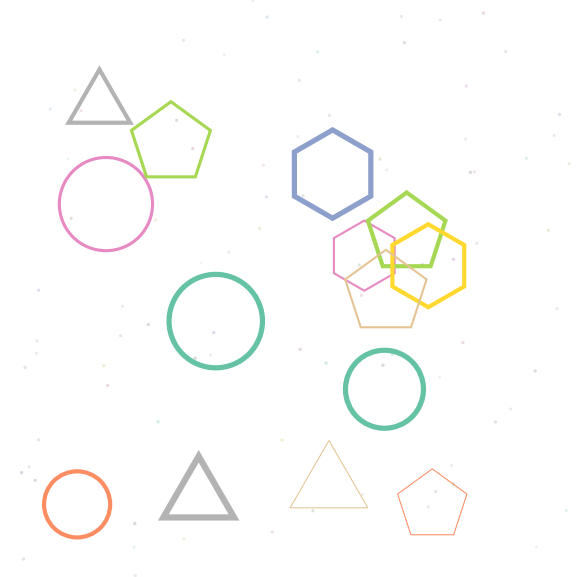[{"shape": "circle", "thickness": 2.5, "radius": 0.4, "center": [0.374, 0.443]}, {"shape": "circle", "thickness": 2.5, "radius": 0.34, "center": [0.666, 0.325]}, {"shape": "circle", "thickness": 2, "radius": 0.29, "center": [0.134, 0.126]}, {"shape": "pentagon", "thickness": 0.5, "radius": 0.32, "center": [0.749, 0.124]}, {"shape": "hexagon", "thickness": 2.5, "radius": 0.38, "center": [0.576, 0.698]}, {"shape": "hexagon", "thickness": 1, "radius": 0.3, "center": [0.631, 0.556]}, {"shape": "circle", "thickness": 1.5, "radius": 0.4, "center": [0.183, 0.646]}, {"shape": "pentagon", "thickness": 2, "radius": 0.35, "center": [0.704, 0.595]}, {"shape": "pentagon", "thickness": 1.5, "radius": 0.36, "center": [0.296, 0.751]}, {"shape": "hexagon", "thickness": 2, "radius": 0.36, "center": [0.742, 0.539]}, {"shape": "pentagon", "thickness": 1, "radius": 0.37, "center": [0.668, 0.492]}, {"shape": "triangle", "thickness": 0.5, "radius": 0.39, "center": [0.57, 0.159]}, {"shape": "triangle", "thickness": 3, "radius": 0.35, "center": [0.344, 0.138]}, {"shape": "triangle", "thickness": 2, "radius": 0.31, "center": [0.172, 0.817]}]